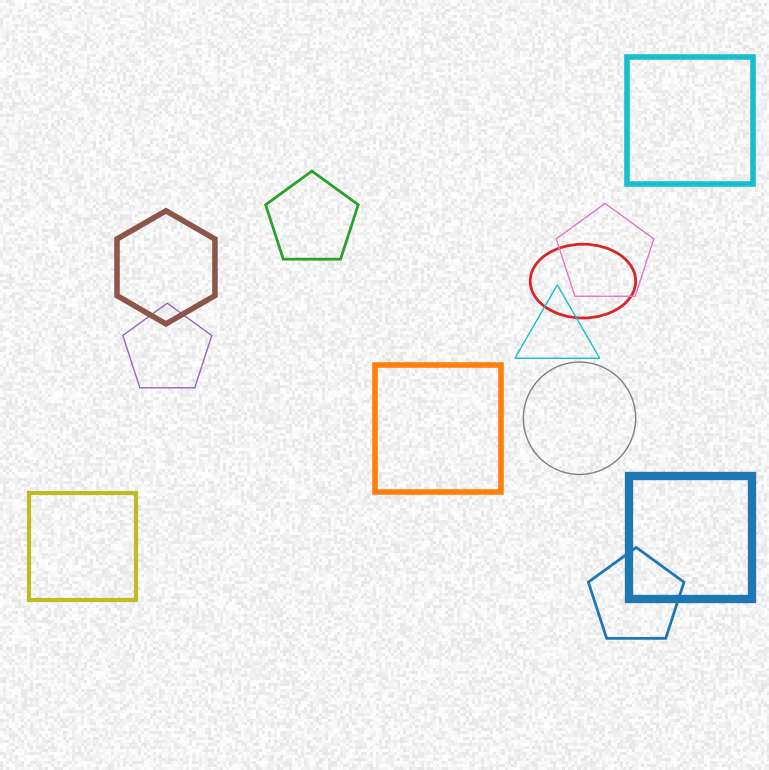[{"shape": "square", "thickness": 3, "radius": 0.4, "center": [0.896, 0.302]}, {"shape": "pentagon", "thickness": 1, "radius": 0.33, "center": [0.826, 0.224]}, {"shape": "square", "thickness": 2, "radius": 0.41, "center": [0.569, 0.444]}, {"shape": "pentagon", "thickness": 1, "radius": 0.32, "center": [0.405, 0.715]}, {"shape": "oval", "thickness": 1, "radius": 0.34, "center": [0.757, 0.635]}, {"shape": "pentagon", "thickness": 0.5, "radius": 0.3, "center": [0.217, 0.546]}, {"shape": "hexagon", "thickness": 2, "radius": 0.37, "center": [0.216, 0.653]}, {"shape": "pentagon", "thickness": 0.5, "radius": 0.33, "center": [0.786, 0.669]}, {"shape": "circle", "thickness": 0.5, "radius": 0.36, "center": [0.753, 0.457]}, {"shape": "square", "thickness": 1.5, "radius": 0.35, "center": [0.107, 0.29]}, {"shape": "triangle", "thickness": 0.5, "radius": 0.32, "center": [0.724, 0.566]}, {"shape": "square", "thickness": 2, "radius": 0.41, "center": [0.896, 0.844]}]